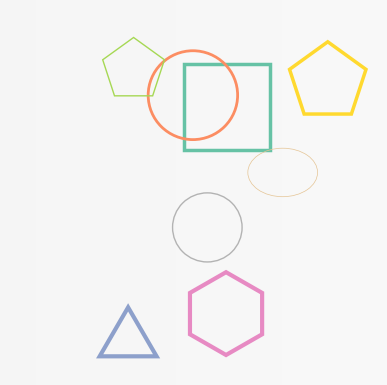[{"shape": "square", "thickness": 2.5, "radius": 0.56, "center": [0.585, 0.722]}, {"shape": "circle", "thickness": 2, "radius": 0.58, "center": [0.498, 0.753]}, {"shape": "triangle", "thickness": 3, "radius": 0.42, "center": [0.331, 0.117]}, {"shape": "hexagon", "thickness": 3, "radius": 0.54, "center": [0.583, 0.185]}, {"shape": "pentagon", "thickness": 1, "radius": 0.42, "center": [0.345, 0.819]}, {"shape": "pentagon", "thickness": 2.5, "radius": 0.52, "center": [0.846, 0.788]}, {"shape": "oval", "thickness": 0.5, "radius": 0.45, "center": [0.73, 0.552]}, {"shape": "circle", "thickness": 1, "radius": 0.45, "center": [0.535, 0.409]}]